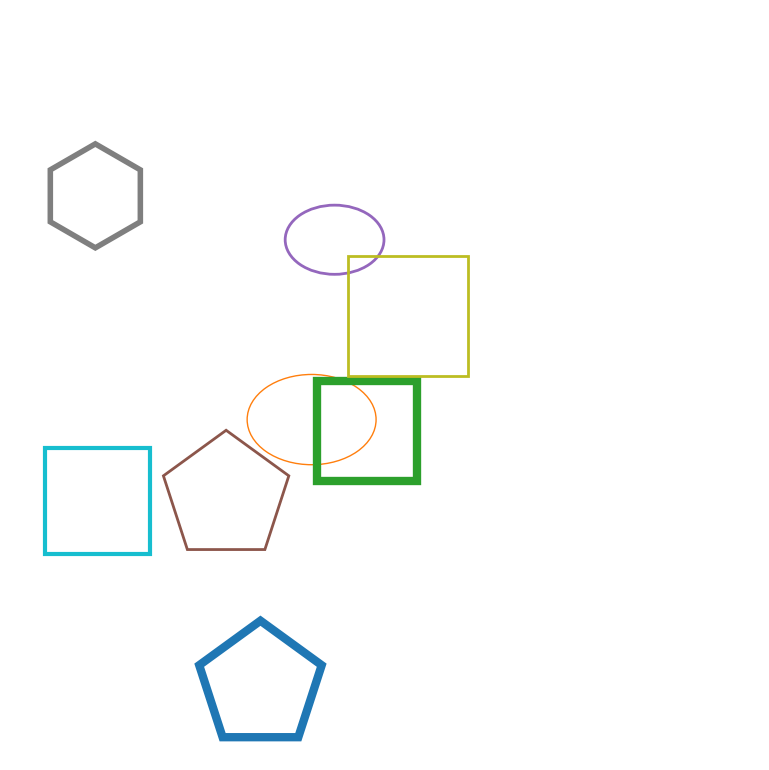[{"shape": "pentagon", "thickness": 3, "radius": 0.42, "center": [0.338, 0.11]}, {"shape": "oval", "thickness": 0.5, "radius": 0.42, "center": [0.405, 0.455]}, {"shape": "square", "thickness": 3, "radius": 0.33, "center": [0.476, 0.44]}, {"shape": "oval", "thickness": 1, "radius": 0.32, "center": [0.435, 0.689]}, {"shape": "pentagon", "thickness": 1, "radius": 0.43, "center": [0.294, 0.356]}, {"shape": "hexagon", "thickness": 2, "radius": 0.34, "center": [0.124, 0.746]}, {"shape": "square", "thickness": 1, "radius": 0.39, "center": [0.53, 0.59]}, {"shape": "square", "thickness": 1.5, "radius": 0.34, "center": [0.126, 0.349]}]